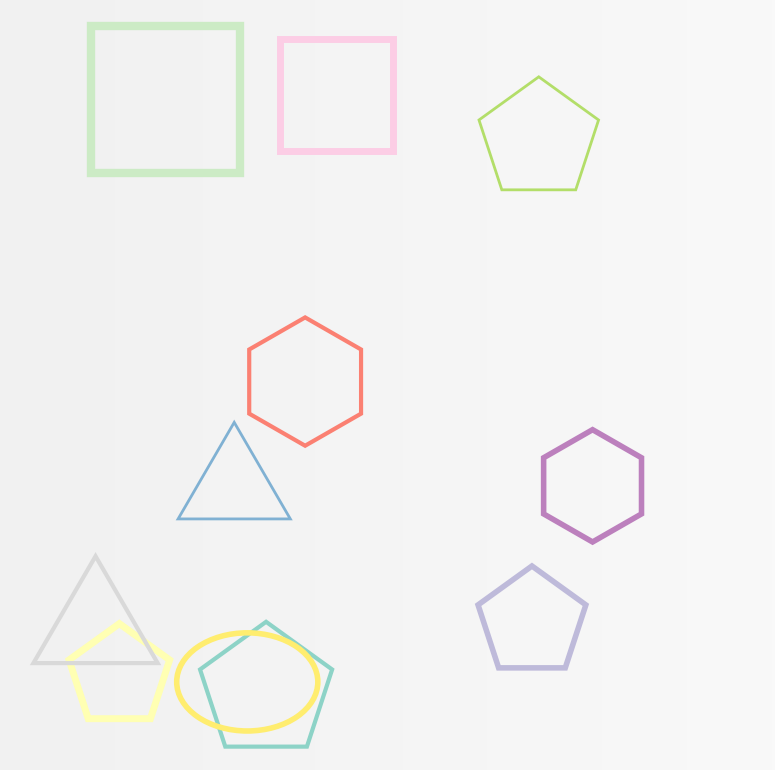[{"shape": "pentagon", "thickness": 1.5, "radius": 0.45, "center": [0.343, 0.103]}, {"shape": "pentagon", "thickness": 2.5, "radius": 0.34, "center": [0.154, 0.122]}, {"shape": "pentagon", "thickness": 2, "radius": 0.37, "center": [0.686, 0.192]}, {"shape": "hexagon", "thickness": 1.5, "radius": 0.42, "center": [0.394, 0.504]}, {"shape": "triangle", "thickness": 1, "radius": 0.42, "center": [0.302, 0.368]}, {"shape": "pentagon", "thickness": 1, "radius": 0.41, "center": [0.695, 0.819]}, {"shape": "square", "thickness": 2.5, "radius": 0.36, "center": [0.434, 0.876]}, {"shape": "triangle", "thickness": 1.5, "radius": 0.46, "center": [0.123, 0.185]}, {"shape": "hexagon", "thickness": 2, "radius": 0.36, "center": [0.765, 0.369]}, {"shape": "square", "thickness": 3, "radius": 0.48, "center": [0.214, 0.871]}, {"shape": "oval", "thickness": 2, "radius": 0.46, "center": [0.319, 0.114]}]